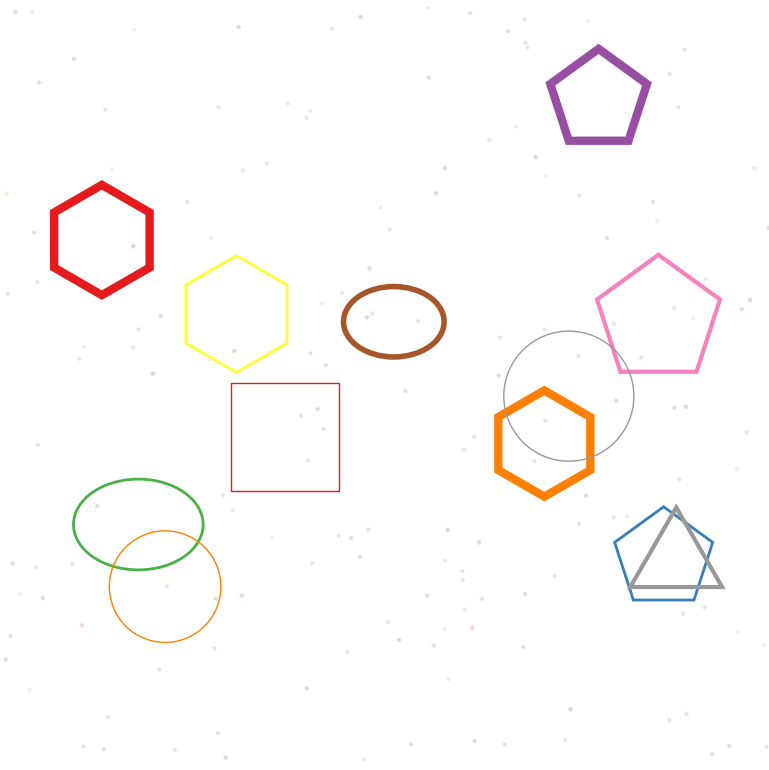[{"shape": "hexagon", "thickness": 3, "radius": 0.36, "center": [0.132, 0.688]}, {"shape": "square", "thickness": 0.5, "radius": 0.35, "center": [0.37, 0.432]}, {"shape": "pentagon", "thickness": 1, "radius": 0.33, "center": [0.862, 0.275]}, {"shape": "oval", "thickness": 1, "radius": 0.42, "center": [0.18, 0.319]}, {"shape": "pentagon", "thickness": 3, "radius": 0.33, "center": [0.777, 0.871]}, {"shape": "hexagon", "thickness": 3, "radius": 0.34, "center": [0.707, 0.424]}, {"shape": "circle", "thickness": 0.5, "radius": 0.36, "center": [0.214, 0.238]}, {"shape": "hexagon", "thickness": 1, "radius": 0.38, "center": [0.307, 0.592]}, {"shape": "oval", "thickness": 2, "radius": 0.33, "center": [0.511, 0.582]}, {"shape": "pentagon", "thickness": 1.5, "radius": 0.42, "center": [0.855, 0.585]}, {"shape": "circle", "thickness": 0.5, "radius": 0.42, "center": [0.739, 0.486]}, {"shape": "triangle", "thickness": 1.5, "radius": 0.34, "center": [0.878, 0.272]}]